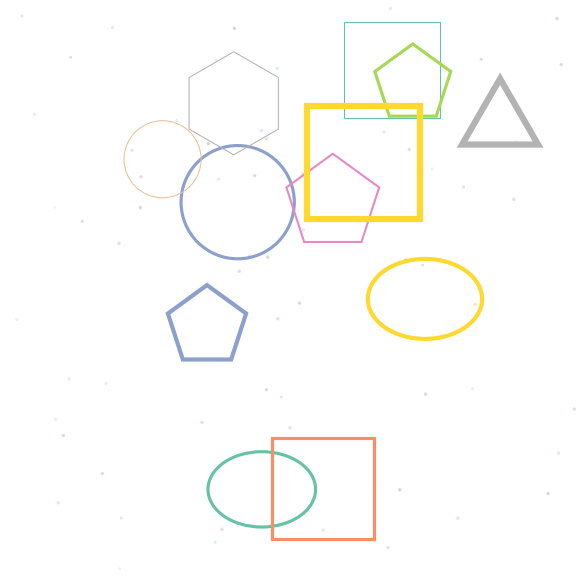[{"shape": "square", "thickness": 0.5, "radius": 0.42, "center": [0.678, 0.879]}, {"shape": "oval", "thickness": 1.5, "radius": 0.47, "center": [0.453, 0.152]}, {"shape": "square", "thickness": 1.5, "radius": 0.44, "center": [0.559, 0.153]}, {"shape": "pentagon", "thickness": 2, "radius": 0.36, "center": [0.358, 0.434]}, {"shape": "circle", "thickness": 1.5, "radius": 0.49, "center": [0.412, 0.649]}, {"shape": "pentagon", "thickness": 1, "radius": 0.42, "center": [0.576, 0.648]}, {"shape": "pentagon", "thickness": 1.5, "radius": 0.35, "center": [0.715, 0.854]}, {"shape": "oval", "thickness": 2, "radius": 0.49, "center": [0.736, 0.482]}, {"shape": "square", "thickness": 3, "radius": 0.49, "center": [0.629, 0.718]}, {"shape": "circle", "thickness": 0.5, "radius": 0.33, "center": [0.282, 0.723]}, {"shape": "triangle", "thickness": 3, "radius": 0.38, "center": [0.866, 0.787]}, {"shape": "hexagon", "thickness": 0.5, "radius": 0.45, "center": [0.405, 0.82]}]